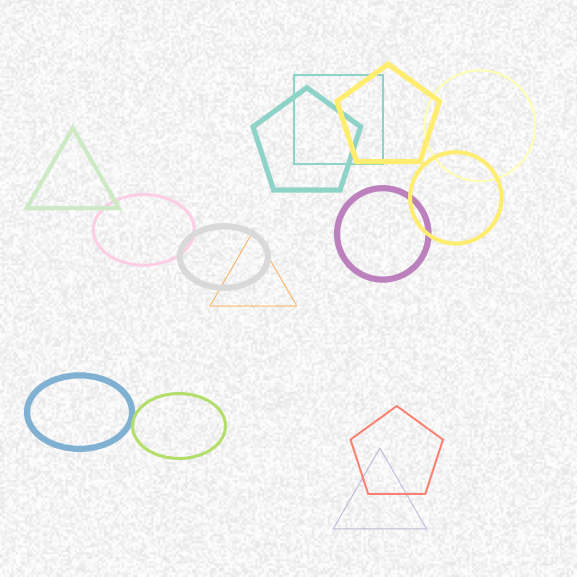[{"shape": "square", "thickness": 1, "radius": 0.39, "center": [0.587, 0.792]}, {"shape": "pentagon", "thickness": 2.5, "radius": 0.49, "center": [0.531, 0.749]}, {"shape": "circle", "thickness": 1, "radius": 0.48, "center": [0.831, 0.781]}, {"shape": "triangle", "thickness": 0.5, "radius": 0.47, "center": [0.658, 0.13]}, {"shape": "pentagon", "thickness": 1, "radius": 0.42, "center": [0.687, 0.212]}, {"shape": "oval", "thickness": 3, "radius": 0.45, "center": [0.138, 0.285]}, {"shape": "triangle", "thickness": 0.5, "radius": 0.43, "center": [0.439, 0.513]}, {"shape": "oval", "thickness": 1.5, "radius": 0.4, "center": [0.31, 0.261]}, {"shape": "oval", "thickness": 1.5, "radius": 0.44, "center": [0.249, 0.601]}, {"shape": "oval", "thickness": 3, "radius": 0.38, "center": [0.388, 0.554]}, {"shape": "circle", "thickness": 3, "radius": 0.4, "center": [0.663, 0.594]}, {"shape": "triangle", "thickness": 2, "radius": 0.46, "center": [0.126, 0.685]}, {"shape": "circle", "thickness": 2, "radius": 0.4, "center": [0.789, 0.657]}, {"shape": "pentagon", "thickness": 2.5, "radius": 0.47, "center": [0.672, 0.795]}]